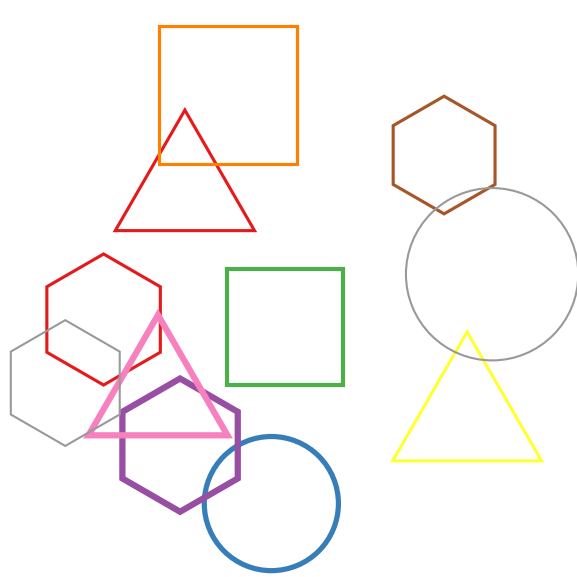[{"shape": "hexagon", "thickness": 1.5, "radius": 0.57, "center": [0.179, 0.446]}, {"shape": "triangle", "thickness": 1.5, "radius": 0.7, "center": [0.32, 0.669]}, {"shape": "circle", "thickness": 2.5, "radius": 0.58, "center": [0.47, 0.127]}, {"shape": "square", "thickness": 2, "radius": 0.5, "center": [0.494, 0.433]}, {"shape": "hexagon", "thickness": 3, "radius": 0.58, "center": [0.312, 0.228]}, {"shape": "square", "thickness": 1.5, "radius": 0.6, "center": [0.395, 0.835]}, {"shape": "triangle", "thickness": 1.5, "radius": 0.74, "center": [0.809, 0.275]}, {"shape": "hexagon", "thickness": 1.5, "radius": 0.51, "center": [0.769, 0.731]}, {"shape": "triangle", "thickness": 3, "radius": 0.69, "center": [0.274, 0.315]}, {"shape": "hexagon", "thickness": 1, "radius": 0.54, "center": [0.113, 0.336]}, {"shape": "circle", "thickness": 1, "radius": 0.75, "center": [0.852, 0.524]}]